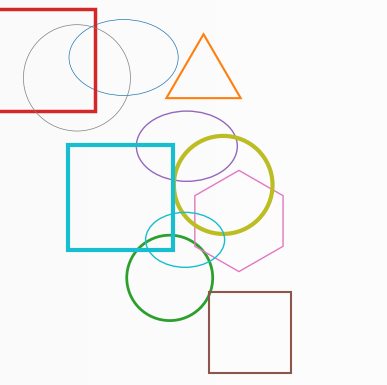[{"shape": "oval", "thickness": 0.5, "radius": 0.7, "center": [0.319, 0.851]}, {"shape": "triangle", "thickness": 1.5, "radius": 0.55, "center": [0.525, 0.8]}, {"shape": "circle", "thickness": 2, "radius": 0.55, "center": [0.438, 0.278]}, {"shape": "square", "thickness": 2.5, "radius": 0.66, "center": [0.112, 0.844]}, {"shape": "oval", "thickness": 1, "radius": 0.65, "center": [0.482, 0.62]}, {"shape": "square", "thickness": 1.5, "radius": 0.52, "center": [0.645, 0.137]}, {"shape": "hexagon", "thickness": 1, "radius": 0.66, "center": [0.617, 0.426]}, {"shape": "circle", "thickness": 0.5, "radius": 0.69, "center": [0.199, 0.798]}, {"shape": "circle", "thickness": 3, "radius": 0.64, "center": [0.576, 0.52]}, {"shape": "oval", "thickness": 1, "radius": 0.51, "center": [0.478, 0.377]}, {"shape": "square", "thickness": 3, "radius": 0.68, "center": [0.312, 0.487]}]